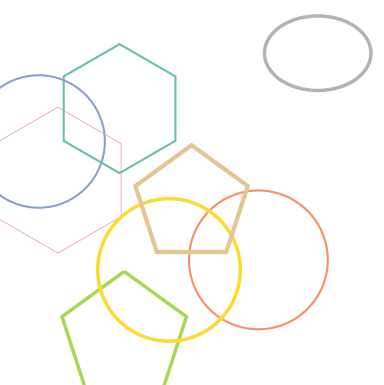[{"shape": "hexagon", "thickness": 1.5, "radius": 0.84, "center": [0.311, 0.718]}, {"shape": "circle", "thickness": 1.5, "radius": 0.9, "center": [0.671, 0.325]}, {"shape": "circle", "thickness": 1.5, "radius": 0.86, "center": [0.1, 0.632]}, {"shape": "hexagon", "thickness": 0.5, "radius": 0.95, "center": [0.15, 0.532]}, {"shape": "pentagon", "thickness": 2.5, "radius": 0.85, "center": [0.323, 0.125]}, {"shape": "circle", "thickness": 2.5, "radius": 0.93, "center": [0.439, 0.299]}, {"shape": "pentagon", "thickness": 3, "radius": 0.77, "center": [0.498, 0.469]}, {"shape": "oval", "thickness": 2.5, "radius": 0.69, "center": [0.825, 0.862]}]